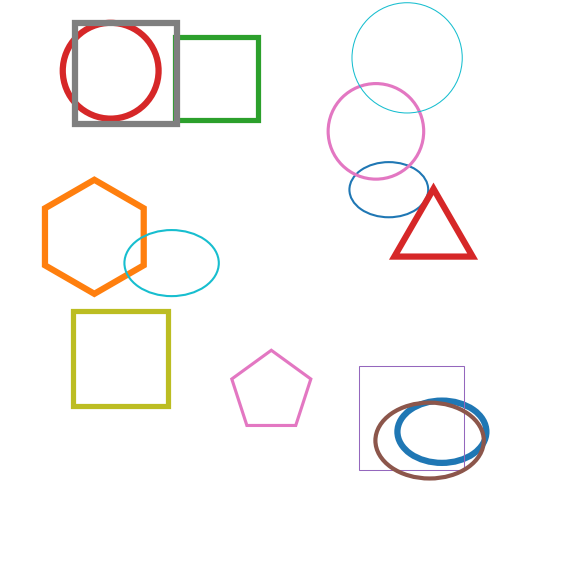[{"shape": "oval", "thickness": 3, "radius": 0.39, "center": [0.765, 0.252]}, {"shape": "oval", "thickness": 1, "radius": 0.34, "center": [0.673, 0.671]}, {"shape": "hexagon", "thickness": 3, "radius": 0.49, "center": [0.163, 0.589]}, {"shape": "square", "thickness": 2.5, "radius": 0.36, "center": [0.375, 0.864]}, {"shape": "triangle", "thickness": 3, "radius": 0.39, "center": [0.751, 0.594]}, {"shape": "circle", "thickness": 3, "radius": 0.41, "center": [0.192, 0.877]}, {"shape": "square", "thickness": 0.5, "radius": 0.45, "center": [0.712, 0.275]}, {"shape": "oval", "thickness": 2, "radius": 0.47, "center": [0.744, 0.236]}, {"shape": "pentagon", "thickness": 1.5, "radius": 0.36, "center": [0.47, 0.321]}, {"shape": "circle", "thickness": 1.5, "radius": 0.41, "center": [0.651, 0.772]}, {"shape": "square", "thickness": 3, "radius": 0.44, "center": [0.218, 0.871]}, {"shape": "square", "thickness": 2.5, "radius": 0.41, "center": [0.209, 0.379]}, {"shape": "circle", "thickness": 0.5, "radius": 0.48, "center": [0.705, 0.899]}, {"shape": "oval", "thickness": 1, "radius": 0.41, "center": [0.297, 0.544]}]